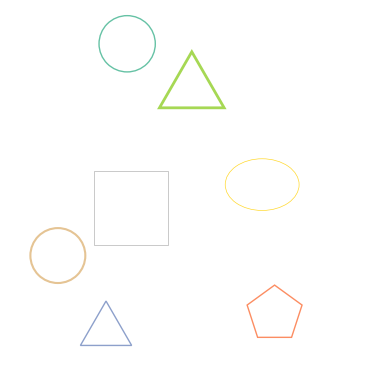[{"shape": "circle", "thickness": 1, "radius": 0.37, "center": [0.33, 0.886]}, {"shape": "pentagon", "thickness": 1, "radius": 0.37, "center": [0.713, 0.184]}, {"shape": "triangle", "thickness": 1, "radius": 0.38, "center": [0.275, 0.141]}, {"shape": "triangle", "thickness": 2, "radius": 0.48, "center": [0.498, 0.768]}, {"shape": "oval", "thickness": 0.5, "radius": 0.48, "center": [0.681, 0.52]}, {"shape": "circle", "thickness": 1.5, "radius": 0.36, "center": [0.15, 0.336]}, {"shape": "square", "thickness": 0.5, "radius": 0.48, "center": [0.34, 0.46]}]